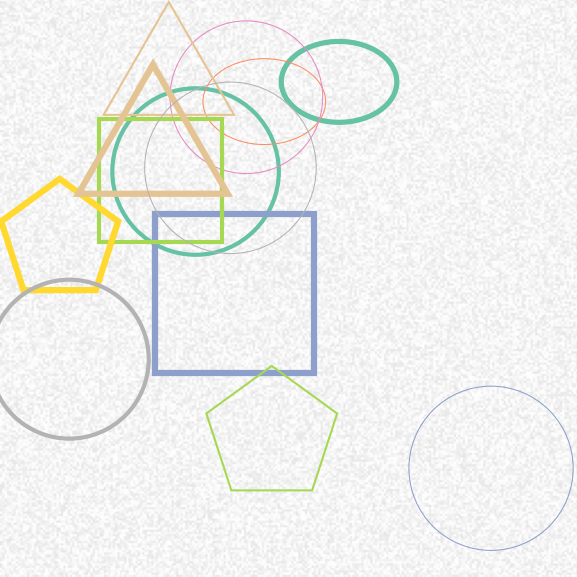[{"shape": "circle", "thickness": 2, "radius": 0.72, "center": [0.339, 0.702]}, {"shape": "oval", "thickness": 2.5, "radius": 0.5, "center": [0.587, 0.857]}, {"shape": "oval", "thickness": 0.5, "radius": 0.53, "center": [0.458, 0.823]}, {"shape": "circle", "thickness": 0.5, "radius": 0.71, "center": [0.85, 0.188]}, {"shape": "square", "thickness": 3, "radius": 0.69, "center": [0.405, 0.491]}, {"shape": "circle", "thickness": 0.5, "radius": 0.66, "center": [0.427, 0.831]}, {"shape": "square", "thickness": 2, "radius": 0.53, "center": [0.278, 0.687]}, {"shape": "pentagon", "thickness": 1, "radius": 0.6, "center": [0.471, 0.246]}, {"shape": "pentagon", "thickness": 3, "radius": 0.53, "center": [0.103, 0.583]}, {"shape": "triangle", "thickness": 3, "radius": 0.75, "center": [0.265, 0.738]}, {"shape": "triangle", "thickness": 1, "radius": 0.65, "center": [0.292, 0.865]}, {"shape": "circle", "thickness": 2, "radius": 0.69, "center": [0.12, 0.377]}, {"shape": "circle", "thickness": 0.5, "radius": 0.74, "center": [0.399, 0.709]}]